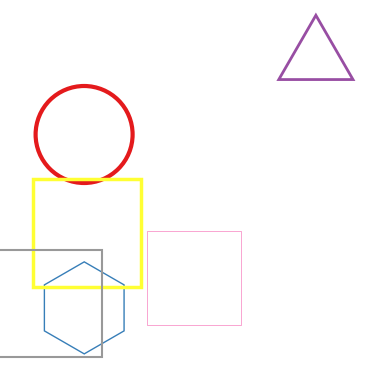[{"shape": "circle", "thickness": 3, "radius": 0.63, "center": [0.218, 0.651]}, {"shape": "hexagon", "thickness": 1, "radius": 0.6, "center": [0.219, 0.2]}, {"shape": "triangle", "thickness": 2, "radius": 0.56, "center": [0.82, 0.849]}, {"shape": "square", "thickness": 2.5, "radius": 0.7, "center": [0.227, 0.394]}, {"shape": "square", "thickness": 0.5, "radius": 0.61, "center": [0.505, 0.277]}, {"shape": "square", "thickness": 1.5, "radius": 0.7, "center": [0.126, 0.211]}]